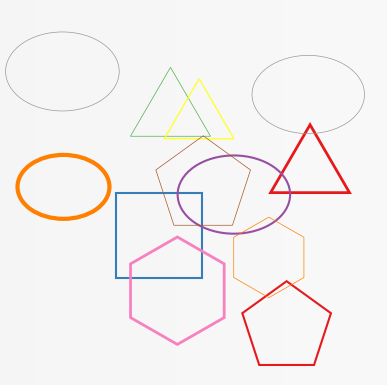[{"shape": "triangle", "thickness": 2, "radius": 0.59, "center": [0.8, 0.558]}, {"shape": "pentagon", "thickness": 1.5, "radius": 0.6, "center": [0.74, 0.149]}, {"shape": "square", "thickness": 1.5, "radius": 0.55, "center": [0.409, 0.388]}, {"shape": "triangle", "thickness": 0.5, "radius": 0.6, "center": [0.44, 0.706]}, {"shape": "oval", "thickness": 1.5, "radius": 0.73, "center": [0.604, 0.495]}, {"shape": "hexagon", "thickness": 0.5, "radius": 0.52, "center": [0.694, 0.331]}, {"shape": "oval", "thickness": 3, "radius": 0.59, "center": [0.164, 0.515]}, {"shape": "triangle", "thickness": 1, "radius": 0.52, "center": [0.514, 0.692]}, {"shape": "pentagon", "thickness": 0.5, "radius": 0.64, "center": [0.524, 0.519]}, {"shape": "hexagon", "thickness": 2, "radius": 0.7, "center": [0.458, 0.245]}, {"shape": "oval", "thickness": 0.5, "radius": 0.73, "center": [0.795, 0.755]}, {"shape": "oval", "thickness": 0.5, "radius": 0.73, "center": [0.161, 0.814]}]